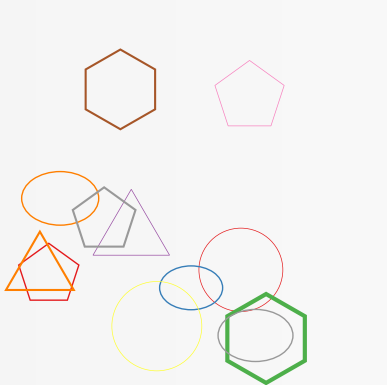[{"shape": "circle", "thickness": 0.5, "radius": 0.54, "center": [0.622, 0.299]}, {"shape": "pentagon", "thickness": 1, "radius": 0.41, "center": [0.126, 0.286]}, {"shape": "oval", "thickness": 1, "radius": 0.41, "center": [0.493, 0.252]}, {"shape": "hexagon", "thickness": 3, "radius": 0.58, "center": [0.687, 0.121]}, {"shape": "triangle", "thickness": 0.5, "radius": 0.57, "center": [0.339, 0.394]}, {"shape": "triangle", "thickness": 1.5, "radius": 0.51, "center": [0.103, 0.297]}, {"shape": "oval", "thickness": 1, "radius": 0.5, "center": [0.155, 0.485]}, {"shape": "circle", "thickness": 0.5, "radius": 0.58, "center": [0.405, 0.153]}, {"shape": "hexagon", "thickness": 1.5, "radius": 0.52, "center": [0.311, 0.768]}, {"shape": "pentagon", "thickness": 0.5, "radius": 0.47, "center": [0.644, 0.749]}, {"shape": "oval", "thickness": 1, "radius": 0.48, "center": [0.659, 0.129]}, {"shape": "pentagon", "thickness": 1.5, "radius": 0.43, "center": [0.269, 0.428]}]